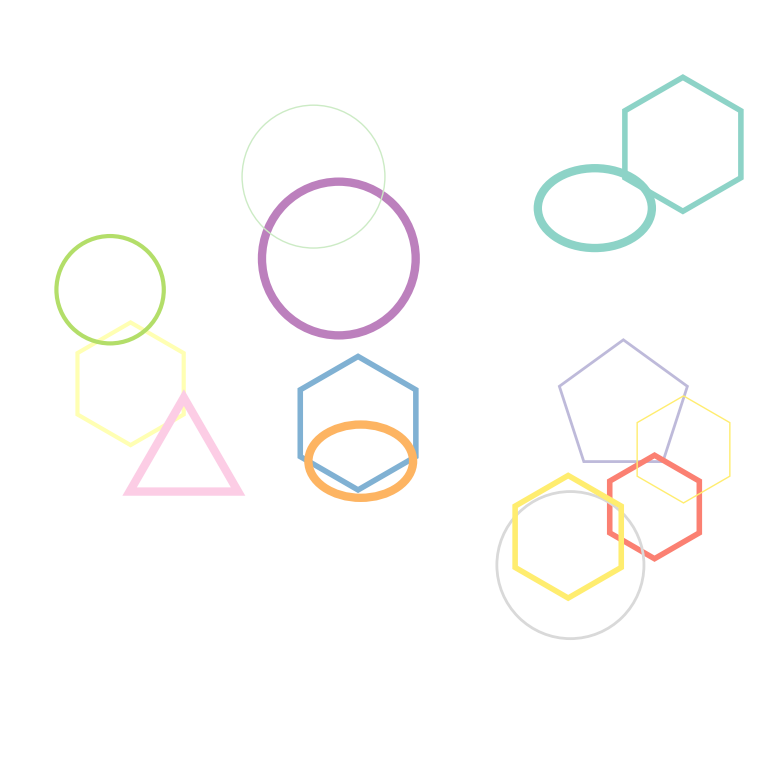[{"shape": "oval", "thickness": 3, "radius": 0.37, "center": [0.773, 0.73]}, {"shape": "hexagon", "thickness": 2, "radius": 0.43, "center": [0.887, 0.813]}, {"shape": "hexagon", "thickness": 1.5, "radius": 0.4, "center": [0.17, 0.502]}, {"shape": "pentagon", "thickness": 1, "radius": 0.44, "center": [0.81, 0.471]}, {"shape": "hexagon", "thickness": 2, "radius": 0.34, "center": [0.85, 0.342]}, {"shape": "hexagon", "thickness": 2, "radius": 0.43, "center": [0.465, 0.45]}, {"shape": "oval", "thickness": 3, "radius": 0.34, "center": [0.469, 0.401]}, {"shape": "circle", "thickness": 1.5, "radius": 0.35, "center": [0.143, 0.624]}, {"shape": "triangle", "thickness": 3, "radius": 0.41, "center": [0.239, 0.402]}, {"shape": "circle", "thickness": 1, "radius": 0.48, "center": [0.741, 0.266]}, {"shape": "circle", "thickness": 3, "radius": 0.5, "center": [0.44, 0.664]}, {"shape": "circle", "thickness": 0.5, "radius": 0.46, "center": [0.407, 0.771]}, {"shape": "hexagon", "thickness": 2, "radius": 0.4, "center": [0.738, 0.303]}, {"shape": "hexagon", "thickness": 0.5, "radius": 0.35, "center": [0.888, 0.416]}]